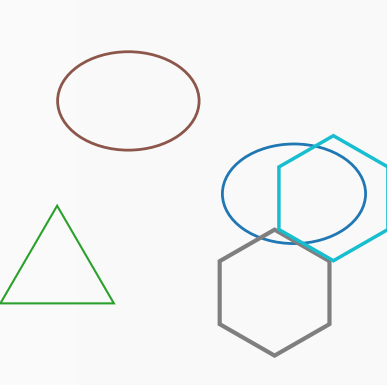[{"shape": "oval", "thickness": 2, "radius": 0.92, "center": [0.759, 0.497]}, {"shape": "triangle", "thickness": 1.5, "radius": 0.85, "center": [0.147, 0.297]}, {"shape": "oval", "thickness": 2, "radius": 0.91, "center": [0.331, 0.738]}, {"shape": "hexagon", "thickness": 3, "radius": 0.82, "center": [0.709, 0.24]}, {"shape": "hexagon", "thickness": 2.5, "radius": 0.81, "center": [0.86, 0.485]}]